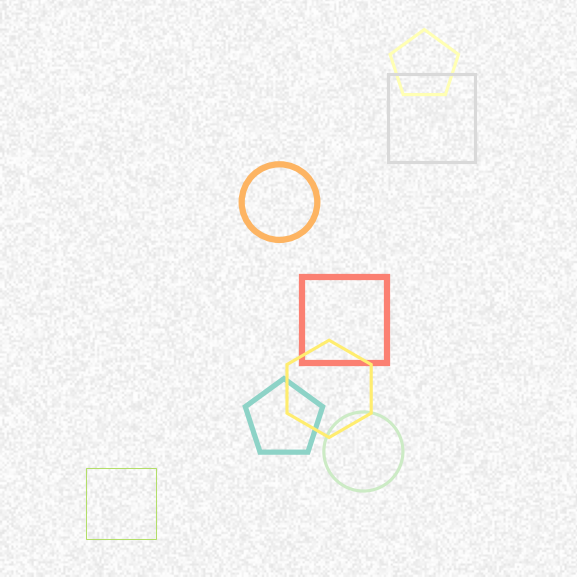[{"shape": "pentagon", "thickness": 2.5, "radius": 0.35, "center": [0.492, 0.273]}, {"shape": "pentagon", "thickness": 1.5, "radius": 0.31, "center": [0.735, 0.886]}, {"shape": "square", "thickness": 3, "radius": 0.37, "center": [0.597, 0.445]}, {"shape": "circle", "thickness": 3, "radius": 0.33, "center": [0.484, 0.649]}, {"shape": "square", "thickness": 0.5, "radius": 0.31, "center": [0.21, 0.127]}, {"shape": "square", "thickness": 1.5, "radius": 0.38, "center": [0.747, 0.794]}, {"shape": "circle", "thickness": 1.5, "radius": 0.34, "center": [0.629, 0.217]}, {"shape": "hexagon", "thickness": 1.5, "radius": 0.42, "center": [0.57, 0.326]}]